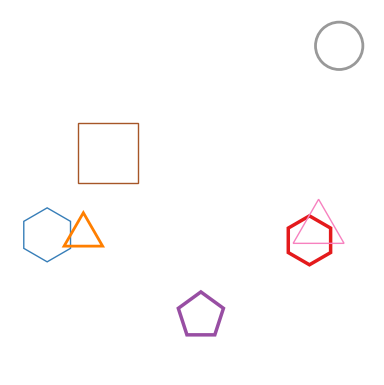[{"shape": "hexagon", "thickness": 2.5, "radius": 0.32, "center": [0.804, 0.376]}, {"shape": "hexagon", "thickness": 1, "radius": 0.35, "center": [0.122, 0.39]}, {"shape": "pentagon", "thickness": 2.5, "radius": 0.31, "center": [0.522, 0.18]}, {"shape": "triangle", "thickness": 2, "radius": 0.29, "center": [0.216, 0.39]}, {"shape": "square", "thickness": 1, "radius": 0.39, "center": [0.281, 0.603]}, {"shape": "triangle", "thickness": 1, "radius": 0.38, "center": [0.828, 0.406]}, {"shape": "circle", "thickness": 2, "radius": 0.31, "center": [0.881, 0.881]}]